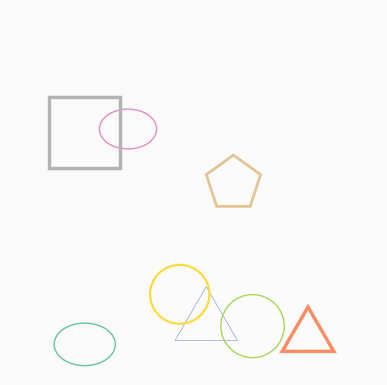[{"shape": "oval", "thickness": 1, "radius": 0.39, "center": [0.219, 0.106]}, {"shape": "triangle", "thickness": 2.5, "radius": 0.38, "center": [0.795, 0.126]}, {"shape": "triangle", "thickness": 0.5, "radius": 0.47, "center": [0.532, 0.162]}, {"shape": "oval", "thickness": 1, "radius": 0.37, "center": [0.33, 0.665]}, {"shape": "circle", "thickness": 1, "radius": 0.41, "center": [0.652, 0.153]}, {"shape": "circle", "thickness": 1.5, "radius": 0.38, "center": [0.464, 0.236]}, {"shape": "pentagon", "thickness": 2, "radius": 0.37, "center": [0.602, 0.524]}, {"shape": "square", "thickness": 2.5, "radius": 0.46, "center": [0.218, 0.656]}]